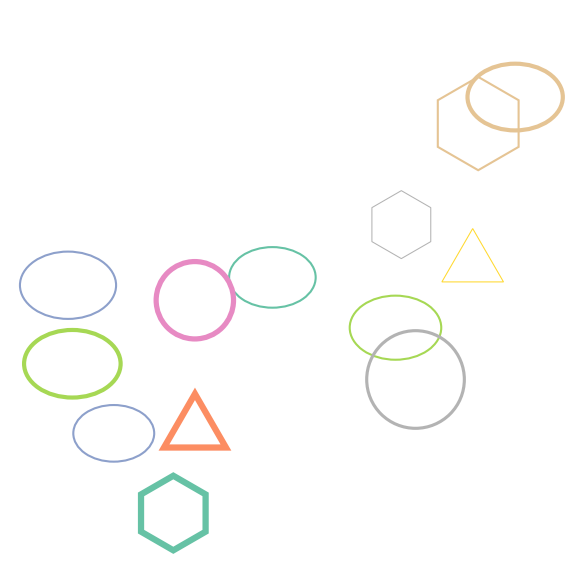[{"shape": "hexagon", "thickness": 3, "radius": 0.32, "center": [0.3, 0.111]}, {"shape": "oval", "thickness": 1, "radius": 0.37, "center": [0.472, 0.519]}, {"shape": "triangle", "thickness": 3, "radius": 0.31, "center": [0.338, 0.255]}, {"shape": "oval", "thickness": 1, "radius": 0.42, "center": [0.118, 0.505]}, {"shape": "oval", "thickness": 1, "radius": 0.35, "center": [0.197, 0.249]}, {"shape": "circle", "thickness": 2.5, "radius": 0.33, "center": [0.337, 0.479]}, {"shape": "oval", "thickness": 2, "radius": 0.42, "center": [0.125, 0.369]}, {"shape": "oval", "thickness": 1, "radius": 0.4, "center": [0.685, 0.432]}, {"shape": "triangle", "thickness": 0.5, "radius": 0.31, "center": [0.819, 0.542]}, {"shape": "hexagon", "thickness": 1, "radius": 0.4, "center": [0.828, 0.785]}, {"shape": "oval", "thickness": 2, "radius": 0.41, "center": [0.892, 0.831]}, {"shape": "circle", "thickness": 1.5, "radius": 0.42, "center": [0.72, 0.342]}, {"shape": "hexagon", "thickness": 0.5, "radius": 0.29, "center": [0.695, 0.61]}]